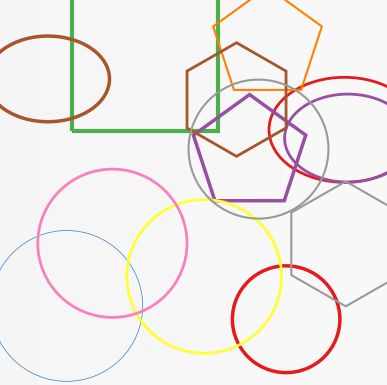[{"shape": "circle", "thickness": 2.5, "radius": 0.69, "center": [0.738, 0.171]}, {"shape": "oval", "thickness": 2, "radius": 0.97, "center": [0.889, 0.663]}, {"shape": "circle", "thickness": 0.5, "radius": 0.98, "center": [0.172, 0.205]}, {"shape": "square", "thickness": 3, "radius": 0.94, "center": [0.374, 0.85]}, {"shape": "oval", "thickness": 2, "radius": 0.82, "center": [0.898, 0.641]}, {"shape": "pentagon", "thickness": 2.5, "radius": 0.76, "center": [0.644, 0.602]}, {"shape": "pentagon", "thickness": 1.5, "radius": 0.74, "center": [0.69, 0.886]}, {"shape": "circle", "thickness": 2, "radius": 1.0, "center": [0.527, 0.282]}, {"shape": "oval", "thickness": 2.5, "radius": 0.79, "center": [0.124, 0.795]}, {"shape": "hexagon", "thickness": 2, "radius": 0.74, "center": [0.61, 0.741]}, {"shape": "circle", "thickness": 2, "radius": 0.96, "center": [0.29, 0.368]}, {"shape": "hexagon", "thickness": 1.5, "radius": 0.81, "center": [0.892, 0.367]}, {"shape": "circle", "thickness": 1.5, "radius": 0.9, "center": [0.667, 0.613]}]